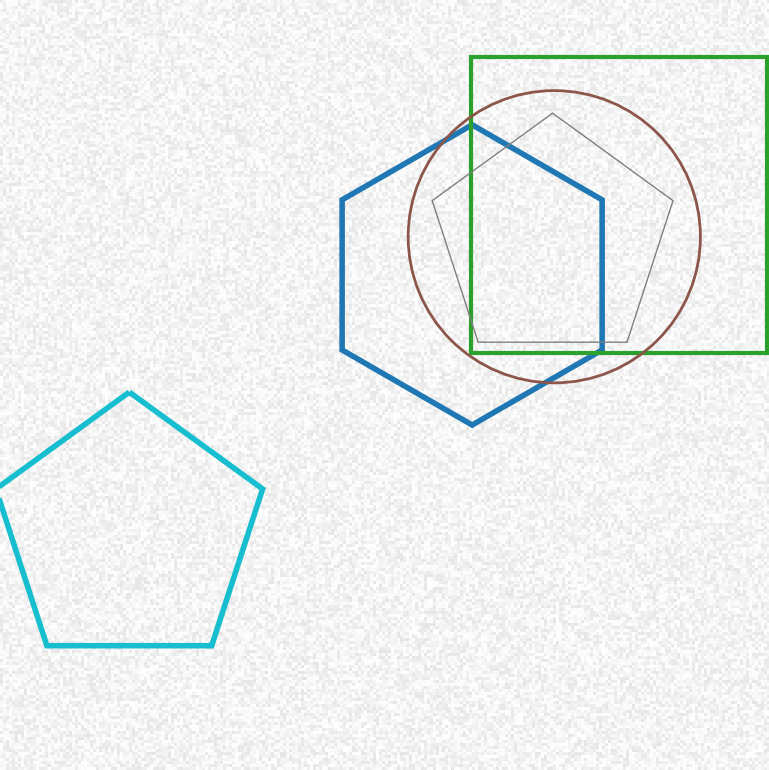[{"shape": "hexagon", "thickness": 2, "radius": 0.97, "center": [0.613, 0.643]}, {"shape": "square", "thickness": 1.5, "radius": 0.96, "center": [0.804, 0.734]}, {"shape": "circle", "thickness": 1, "radius": 0.95, "center": [0.72, 0.693]}, {"shape": "pentagon", "thickness": 0.5, "radius": 0.82, "center": [0.718, 0.689]}, {"shape": "pentagon", "thickness": 2, "radius": 0.91, "center": [0.168, 0.309]}]